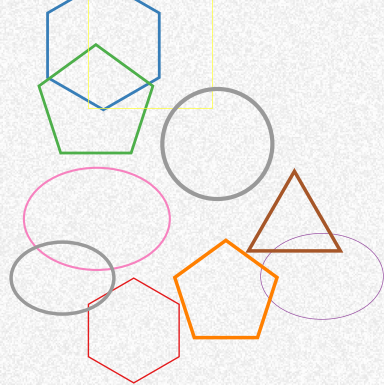[{"shape": "hexagon", "thickness": 1, "radius": 0.68, "center": [0.347, 0.142]}, {"shape": "hexagon", "thickness": 2, "radius": 0.84, "center": [0.269, 0.882]}, {"shape": "pentagon", "thickness": 2, "radius": 0.78, "center": [0.249, 0.728]}, {"shape": "oval", "thickness": 0.5, "radius": 0.8, "center": [0.836, 0.282]}, {"shape": "pentagon", "thickness": 2.5, "radius": 0.7, "center": [0.587, 0.236]}, {"shape": "square", "thickness": 0.5, "radius": 0.8, "center": [0.389, 0.879]}, {"shape": "triangle", "thickness": 2.5, "radius": 0.69, "center": [0.765, 0.417]}, {"shape": "oval", "thickness": 1.5, "radius": 0.95, "center": [0.252, 0.432]}, {"shape": "oval", "thickness": 2.5, "radius": 0.67, "center": [0.162, 0.278]}, {"shape": "circle", "thickness": 3, "radius": 0.71, "center": [0.565, 0.626]}]